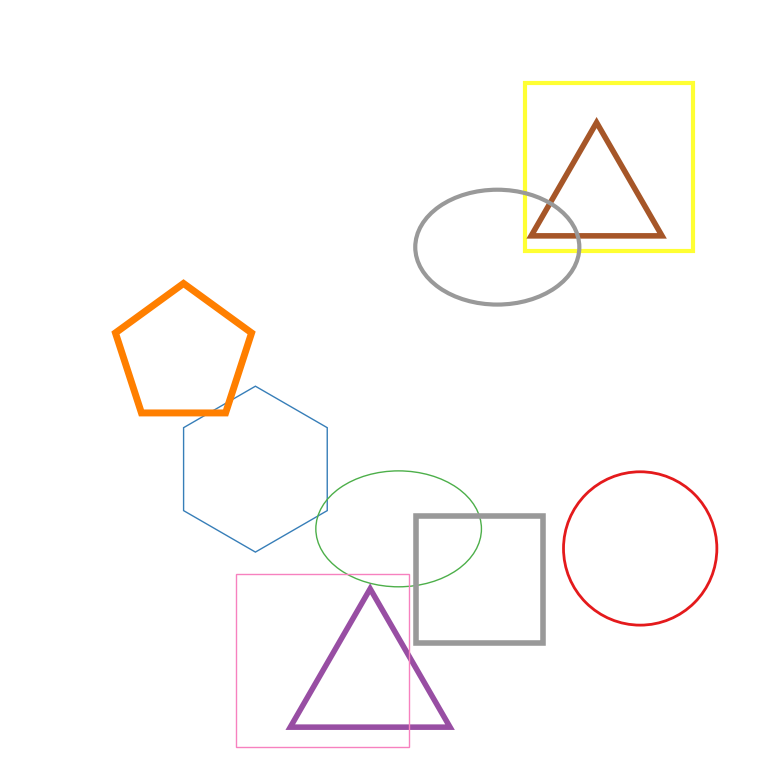[{"shape": "circle", "thickness": 1, "radius": 0.5, "center": [0.831, 0.288]}, {"shape": "hexagon", "thickness": 0.5, "radius": 0.54, "center": [0.332, 0.391]}, {"shape": "oval", "thickness": 0.5, "radius": 0.54, "center": [0.518, 0.313]}, {"shape": "triangle", "thickness": 2, "radius": 0.6, "center": [0.481, 0.116]}, {"shape": "pentagon", "thickness": 2.5, "radius": 0.46, "center": [0.238, 0.539]}, {"shape": "square", "thickness": 1.5, "radius": 0.55, "center": [0.791, 0.783]}, {"shape": "triangle", "thickness": 2, "radius": 0.49, "center": [0.775, 0.743]}, {"shape": "square", "thickness": 0.5, "radius": 0.56, "center": [0.419, 0.142]}, {"shape": "square", "thickness": 2, "radius": 0.41, "center": [0.623, 0.247]}, {"shape": "oval", "thickness": 1.5, "radius": 0.53, "center": [0.646, 0.679]}]